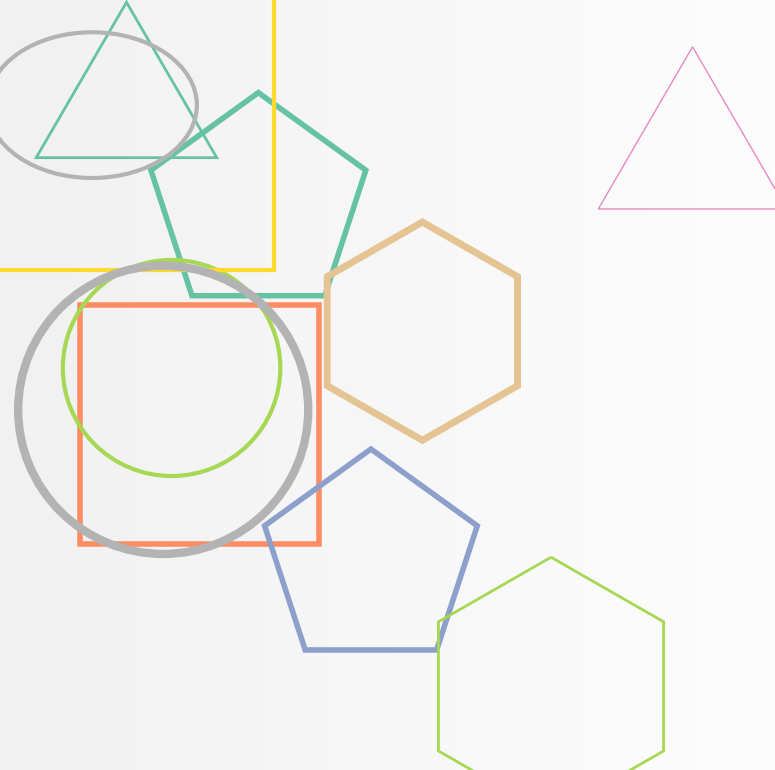[{"shape": "pentagon", "thickness": 2, "radius": 0.73, "center": [0.333, 0.734]}, {"shape": "triangle", "thickness": 1, "radius": 0.67, "center": [0.163, 0.863]}, {"shape": "square", "thickness": 2, "radius": 0.77, "center": [0.258, 0.449]}, {"shape": "pentagon", "thickness": 2, "radius": 0.72, "center": [0.479, 0.273]}, {"shape": "triangle", "thickness": 0.5, "radius": 0.7, "center": [0.894, 0.799]}, {"shape": "circle", "thickness": 1.5, "radius": 0.7, "center": [0.221, 0.522]}, {"shape": "hexagon", "thickness": 1, "radius": 0.84, "center": [0.711, 0.109]}, {"shape": "square", "thickness": 1.5, "radius": 0.9, "center": [0.173, 0.829]}, {"shape": "hexagon", "thickness": 2.5, "radius": 0.71, "center": [0.545, 0.57]}, {"shape": "circle", "thickness": 3, "radius": 0.94, "center": [0.211, 0.468]}, {"shape": "oval", "thickness": 1.5, "radius": 0.68, "center": [0.119, 0.863]}]